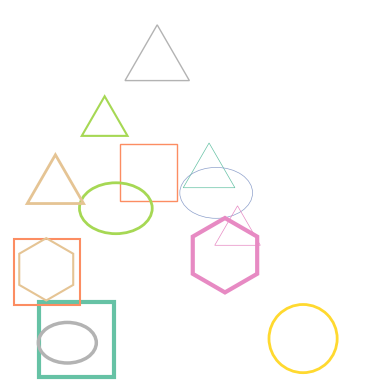[{"shape": "triangle", "thickness": 0.5, "radius": 0.39, "center": [0.543, 0.551]}, {"shape": "square", "thickness": 3, "radius": 0.49, "center": [0.199, 0.119]}, {"shape": "square", "thickness": 1.5, "radius": 0.43, "center": [0.122, 0.294]}, {"shape": "square", "thickness": 1, "radius": 0.37, "center": [0.386, 0.552]}, {"shape": "oval", "thickness": 0.5, "radius": 0.47, "center": [0.562, 0.499]}, {"shape": "triangle", "thickness": 0.5, "radius": 0.34, "center": [0.617, 0.397]}, {"shape": "hexagon", "thickness": 3, "radius": 0.48, "center": [0.584, 0.337]}, {"shape": "triangle", "thickness": 1.5, "radius": 0.34, "center": [0.272, 0.681]}, {"shape": "oval", "thickness": 2, "radius": 0.47, "center": [0.301, 0.459]}, {"shape": "circle", "thickness": 2, "radius": 0.44, "center": [0.787, 0.121]}, {"shape": "triangle", "thickness": 2, "radius": 0.42, "center": [0.144, 0.514]}, {"shape": "hexagon", "thickness": 1.5, "radius": 0.4, "center": [0.12, 0.3]}, {"shape": "triangle", "thickness": 1, "radius": 0.48, "center": [0.408, 0.839]}, {"shape": "oval", "thickness": 2.5, "radius": 0.38, "center": [0.175, 0.11]}]